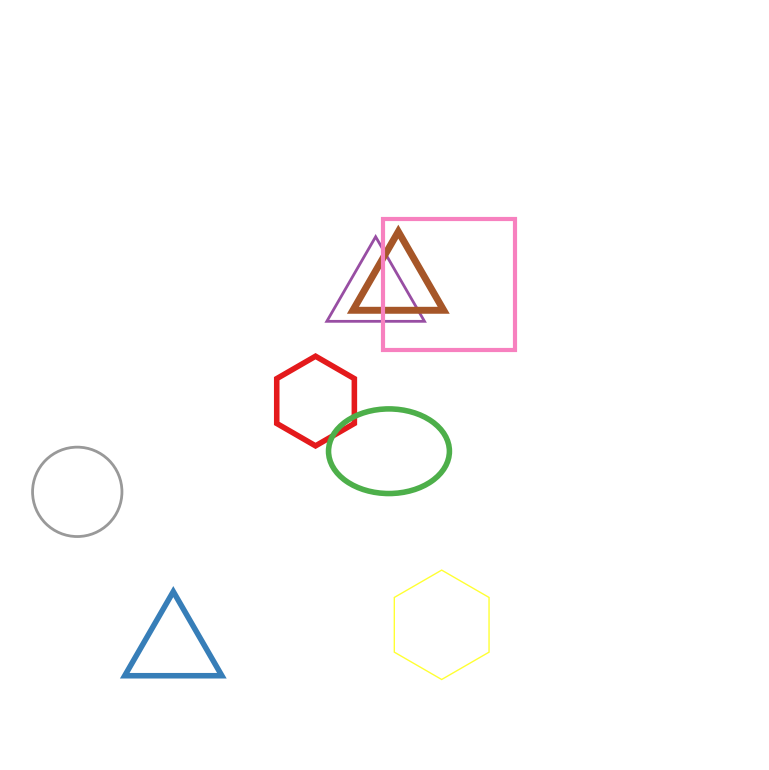[{"shape": "hexagon", "thickness": 2, "radius": 0.29, "center": [0.41, 0.479]}, {"shape": "triangle", "thickness": 2, "radius": 0.36, "center": [0.225, 0.159]}, {"shape": "oval", "thickness": 2, "radius": 0.39, "center": [0.505, 0.414]}, {"shape": "triangle", "thickness": 1, "radius": 0.37, "center": [0.488, 0.619]}, {"shape": "hexagon", "thickness": 0.5, "radius": 0.36, "center": [0.574, 0.189]}, {"shape": "triangle", "thickness": 2.5, "radius": 0.34, "center": [0.517, 0.631]}, {"shape": "square", "thickness": 1.5, "radius": 0.43, "center": [0.583, 0.63]}, {"shape": "circle", "thickness": 1, "radius": 0.29, "center": [0.1, 0.361]}]